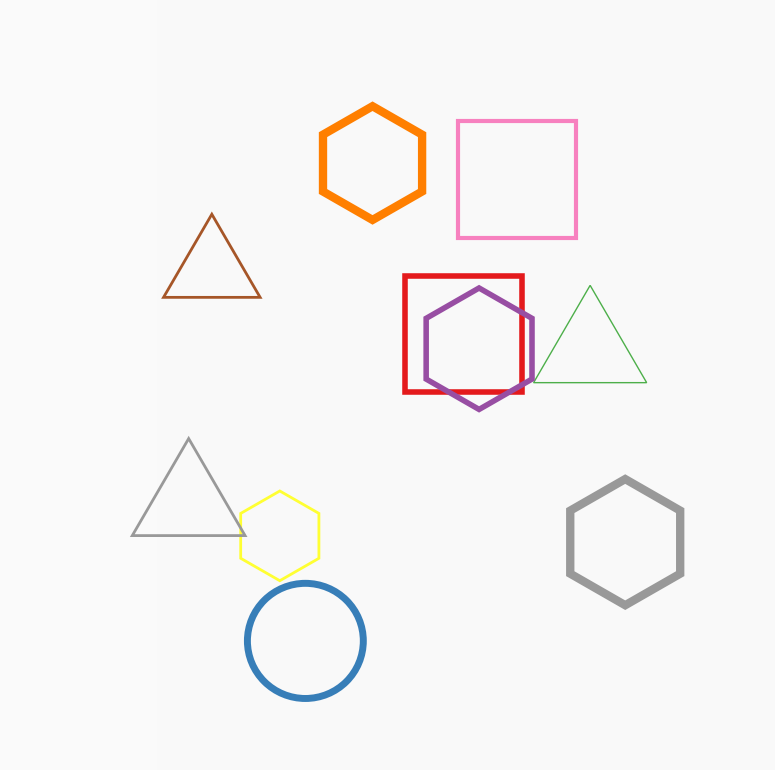[{"shape": "square", "thickness": 2, "radius": 0.38, "center": [0.598, 0.566]}, {"shape": "circle", "thickness": 2.5, "radius": 0.37, "center": [0.394, 0.168]}, {"shape": "triangle", "thickness": 0.5, "radius": 0.42, "center": [0.761, 0.545]}, {"shape": "hexagon", "thickness": 2, "radius": 0.39, "center": [0.618, 0.547]}, {"shape": "hexagon", "thickness": 3, "radius": 0.37, "center": [0.481, 0.788]}, {"shape": "hexagon", "thickness": 1, "radius": 0.29, "center": [0.361, 0.304]}, {"shape": "triangle", "thickness": 1, "radius": 0.36, "center": [0.273, 0.65]}, {"shape": "square", "thickness": 1.5, "radius": 0.38, "center": [0.666, 0.767]}, {"shape": "triangle", "thickness": 1, "radius": 0.42, "center": [0.243, 0.346]}, {"shape": "hexagon", "thickness": 3, "radius": 0.41, "center": [0.807, 0.296]}]